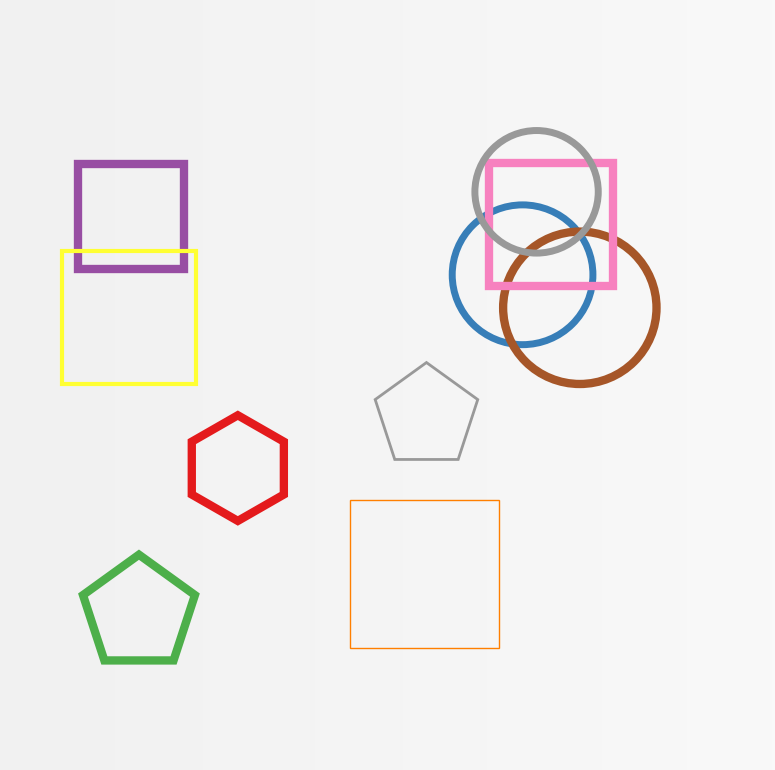[{"shape": "hexagon", "thickness": 3, "radius": 0.34, "center": [0.307, 0.392]}, {"shape": "circle", "thickness": 2.5, "radius": 0.45, "center": [0.674, 0.643]}, {"shape": "pentagon", "thickness": 3, "radius": 0.38, "center": [0.179, 0.204]}, {"shape": "square", "thickness": 3, "radius": 0.34, "center": [0.17, 0.719]}, {"shape": "square", "thickness": 0.5, "radius": 0.48, "center": [0.548, 0.255]}, {"shape": "square", "thickness": 1.5, "radius": 0.43, "center": [0.166, 0.587]}, {"shape": "circle", "thickness": 3, "radius": 0.49, "center": [0.748, 0.6]}, {"shape": "square", "thickness": 3, "radius": 0.4, "center": [0.711, 0.708]}, {"shape": "circle", "thickness": 2.5, "radius": 0.4, "center": [0.692, 0.751]}, {"shape": "pentagon", "thickness": 1, "radius": 0.35, "center": [0.55, 0.46]}]